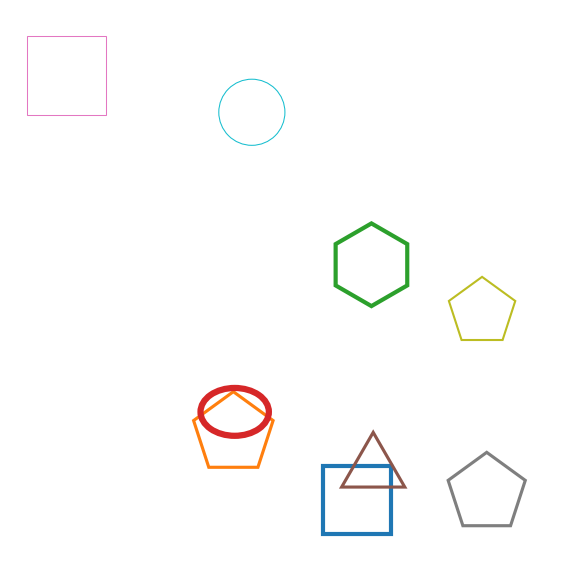[{"shape": "square", "thickness": 2, "radius": 0.29, "center": [0.618, 0.133]}, {"shape": "pentagon", "thickness": 1.5, "radius": 0.36, "center": [0.404, 0.249]}, {"shape": "hexagon", "thickness": 2, "radius": 0.36, "center": [0.643, 0.541]}, {"shape": "oval", "thickness": 3, "radius": 0.3, "center": [0.406, 0.286]}, {"shape": "triangle", "thickness": 1.5, "radius": 0.32, "center": [0.646, 0.187]}, {"shape": "square", "thickness": 0.5, "radius": 0.34, "center": [0.115, 0.868]}, {"shape": "pentagon", "thickness": 1.5, "radius": 0.35, "center": [0.843, 0.146]}, {"shape": "pentagon", "thickness": 1, "radius": 0.3, "center": [0.835, 0.459]}, {"shape": "circle", "thickness": 0.5, "radius": 0.29, "center": [0.436, 0.805]}]